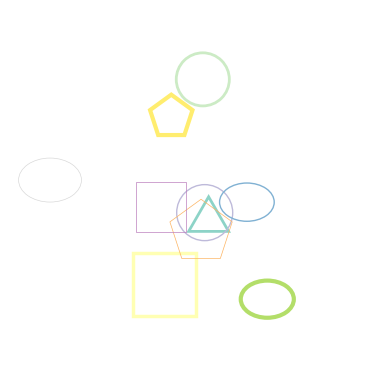[{"shape": "triangle", "thickness": 2, "radius": 0.3, "center": [0.542, 0.429]}, {"shape": "square", "thickness": 2.5, "radius": 0.41, "center": [0.427, 0.261]}, {"shape": "circle", "thickness": 1, "radius": 0.36, "center": [0.532, 0.448]}, {"shape": "oval", "thickness": 1, "radius": 0.35, "center": [0.641, 0.475]}, {"shape": "pentagon", "thickness": 0.5, "radius": 0.43, "center": [0.522, 0.397]}, {"shape": "oval", "thickness": 3, "radius": 0.34, "center": [0.694, 0.223]}, {"shape": "oval", "thickness": 0.5, "radius": 0.41, "center": [0.13, 0.532]}, {"shape": "square", "thickness": 0.5, "radius": 0.32, "center": [0.417, 0.462]}, {"shape": "circle", "thickness": 2, "radius": 0.34, "center": [0.527, 0.794]}, {"shape": "pentagon", "thickness": 3, "radius": 0.29, "center": [0.445, 0.696]}]